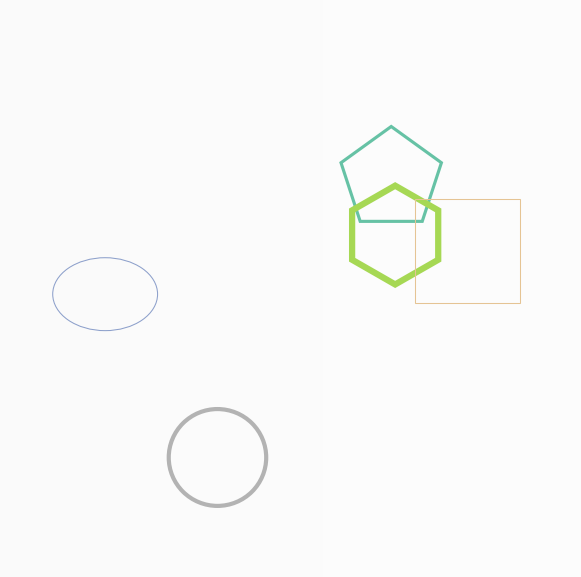[{"shape": "pentagon", "thickness": 1.5, "radius": 0.45, "center": [0.673, 0.689]}, {"shape": "oval", "thickness": 0.5, "radius": 0.45, "center": [0.181, 0.49]}, {"shape": "hexagon", "thickness": 3, "radius": 0.43, "center": [0.68, 0.592]}, {"shape": "square", "thickness": 0.5, "radius": 0.45, "center": [0.805, 0.564]}, {"shape": "circle", "thickness": 2, "radius": 0.42, "center": [0.374, 0.207]}]